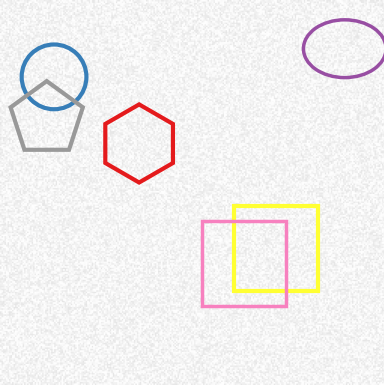[{"shape": "hexagon", "thickness": 3, "radius": 0.51, "center": [0.361, 0.627]}, {"shape": "circle", "thickness": 3, "radius": 0.42, "center": [0.14, 0.8]}, {"shape": "oval", "thickness": 2.5, "radius": 0.54, "center": [0.895, 0.873]}, {"shape": "square", "thickness": 3, "radius": 0.55, "center": [0.718, 0.354]}, {"shape": "square", "thickness": 2.5, "radius": 0.55, "center": [0.634, 0.316]}, {"shape": "pentagon", "thickness": 3, "radius": 0.49, "center": [0.121, 0.691]}]